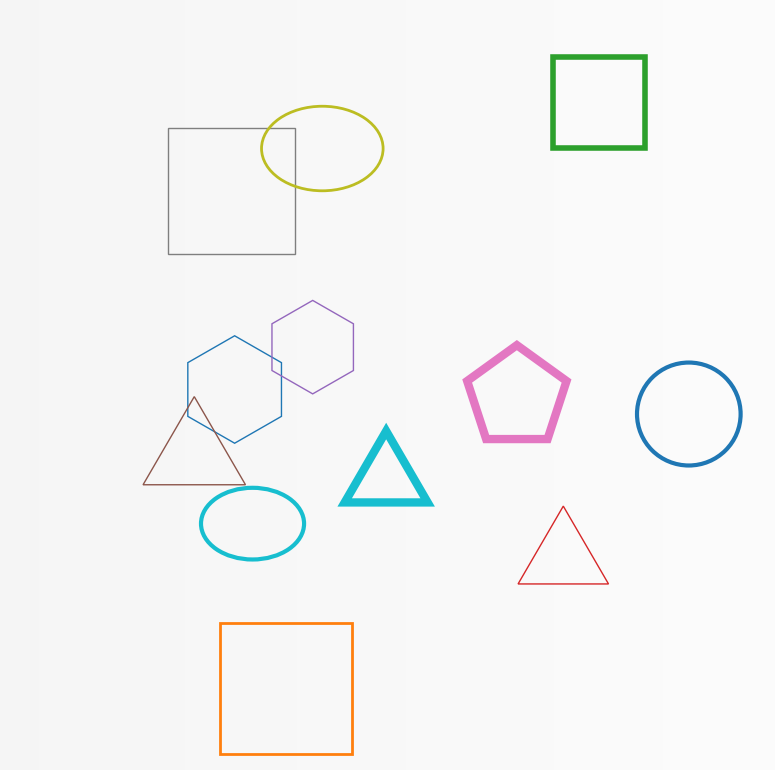[{"shape": "hexagon", "thickness": 0.5, "radius": 0.35, "center": [0.303, 0.494]}, {"shape": "circle", "thickness": 1.5, "radius": 0.33, "center": [0.889, 0.462]}, {"shape": "square", "thickness": 1, "radius": 0.43, "center": [0.369, 0.106]}, {"shape": "square", "thickness": 2, "radius": 0.3, "center": [0.773, 0.867]}, {"shape": "triangle", "thickness": 0.5, "radius": 0.34, "center": [0.727, 0.275]}, {"shape": "hexagon", "thickness": 0.5, "radius": 0.3, "center": [0.403, 0.549]}, {"shape": "triangle", "thickness": 0.5, "radius": 0.38, "center": [0.251, 0.409]}, {"shape": "pentagon", "thickness": 3, "radius": 0.34, "center": [0.667, 0.484]}, {"shape": "square", "thickness": 0.5, "radius": 0.41, "center": [0.299, 0.752]}, {"shape": "oval", "thickness": 1, "radius": 0.39, "center": [0.416, 0.807]}, {"shape": "triangle", "thickness": 3, "radius": 0.31, "center": [0.498, 0.378]}, {"shape": "oval", "thickness": 1.5, "radius": 0.33, "center": [0.326, 0.32]}]